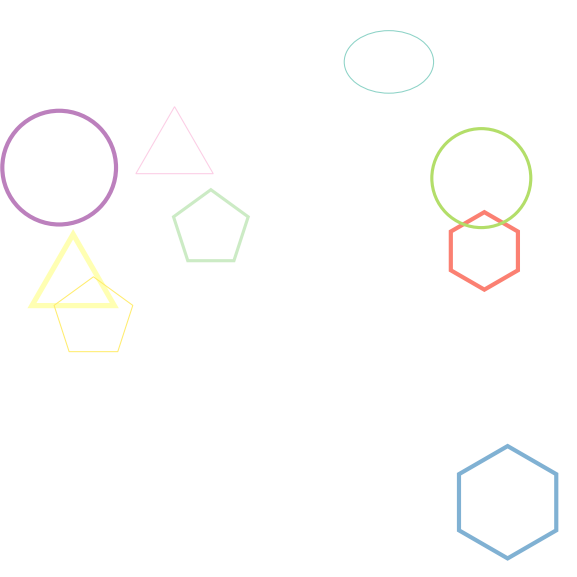[{"shape": "oval", "thickness": 0.5, "radius": 0.39, "center": [0.673, 0.892]}, {"shape": "triangle", "thickness": 2.5, "radius": 0.41, "center": [0.127, 0.511]}, {"shape": "hexagon", "thickness": 2, "radius": 0.34, "center": [0.839, 0.565]}, {"shape": "hexagon", "thickness": 2, "radius": 0.49, "center": [0.879, 0.129]}, {"shape": "circle", "thickness": 1.5, "radius": 0.43, "center": [0.833, 0.691]}, {"shape": "triangle", "thickness": 0.5, "radius": 0.39, "center": [0.302, 0.737]}, {"shape": "circle", "thickness": 2, "radius": 0.49, "center": [0.102, 0.709]}, {"shape": "pentagon", "thickness": 1.5, "radius": 0.34, "center": [0.365, 0.603]}, {"shape": "pentagon", "thickness": 0.5, "radius": 0.36, "center": [0.162, 0.448]}]